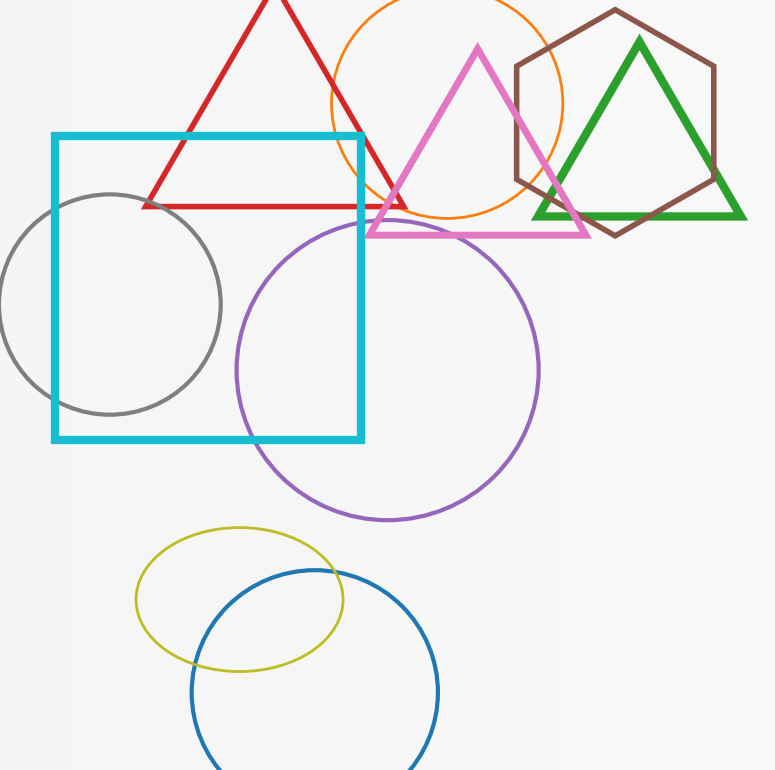[{"shape": "circle", "thickness": 1.5, "radius": 0.79, "center": [0.406, 0.101]}, {"shape": "circle", "thickness": 1, "radius": 0.75, "center": [0.577, 0.866]}, {"shape": "triangle", "thickness": 3, "radius": 0.76, "center": [0.825, 0.794]}, {"shape": "triangle", "thickness": 2, "radius": 0.96, "center": [0.354, 0.828]}, {"shape": "circle", "thickness": 1.5, "radius": 0.97, "center": [0.5, 0.519]}, {"shape": "hexagon", "thickness": 2, "radius": 0.73, "center": [0.794, 0.841]}, {"shape": "triangle", "thickness": 2.5, "radius": 0.81, "center": [0.616, 0.775]}, {"shape": "circle", "thickness": 1.5, "radius": 0.72, "center": [0.142, 0.604]}, {"shape": "oval", "thickness": 1, "radius": 0.67, "center": [0.309, 0.221]}, {"shape": "square", "thickness": 3, "radius": 0.99, "center": [0.269, 0.625]}]